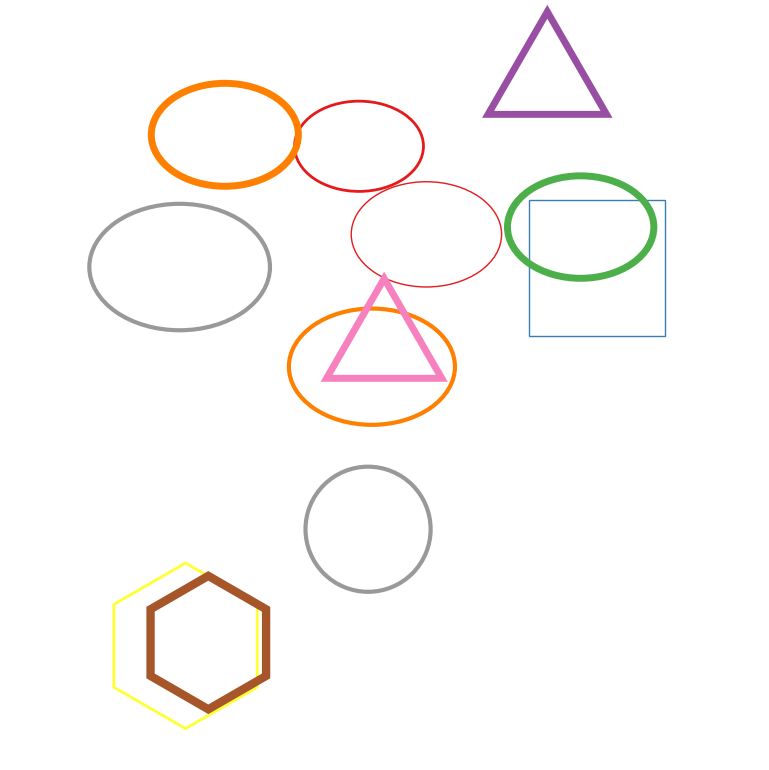[{"shape": "oval", "thickness": 1, "radius": 0.42, "center": [0.466, 0.81]}, {"shape": "oval", "thickness": 0.5, "radius": 0.49, "center": [0.554, 0.696]}, {"shape": "square", "thickness": 0.5, "radius": 0.44, "center": [0.775, 0.653]}, {"shape": "oval", "thickness": 2.5, "radius": 0.48, "center": [0.754, 0.705]}, {"shape": "triangle", "thickness": 2.5, "radius": 0.44, "center": [0.711, 0.896]}, {"shape": "oval", "thickness": 2.5, "radius": 0.48, "center": [0.292, 0.825]}, {"shape": "oval", "thickness": 1.5, "radius": 0.54, "center": [0.483, 0.524]}, {"shape": "hexagon", "thickness": 1, "radius": 0.54, "center": [0.241, 0.161]}, {"shape": "hexagon", "thickness": 3, "radius": 0.43, "center": [0.271, 0.165]}, {"shape": "triangle", "thickness": 2.5, "radius": 0.43, "center": [0.499, 0.552]}, {"shape": "oval", "thickness": 1.5, "radius": 0.59, "center": [0.233, 0.653]}, {"shape": "circle", "thickness": 1.5, "radius": 0.41, "center": [0.478, 0.313]}]